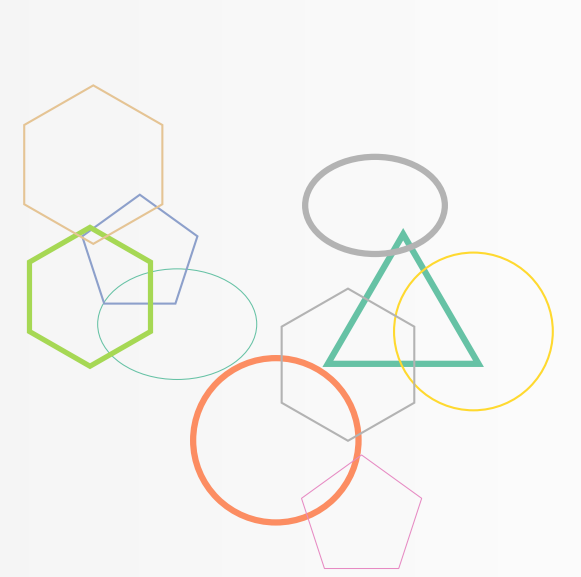[{"shape": "triangle", "thickness": 3, "radius": 0.75, "center": [0.694, 0.444]}, {"shape": "oval", "thickness": 0.5, "radius": 0.68, "center": [0.305, 0.438]}, {"shape": "circle", "thickness": 3, "radius": 0.71, "center": [0.475, 0.237]}, {"shape": "pentagon", "thickness": 1, "radius": 0.52, "center": [0.241, 0.558]}, {"shape": "pentagon", "thickness": 0.5, "radius": 0.54, "center": [0.622, 0.103]}, {"shape": "hexagon", "thickness": 2.5, "radius": 0.6, "center": [0.155, 0.485]}, {"shape": "circle", "thickness": 1, "radius": 0.68, "center": [0.814, 0.425]}, {"shape": "hexagon", "thickness": 1, "radius": 0.69, "center": [0.161, 0.714]}, {"shape": "hexagon", "thickness": 1, "radius": 0.66, "center": [0.599, 0.368]}, {"shape": "oval", "thickness": 3, "radius": 0.6, "center": [0.645, 0.643]}]